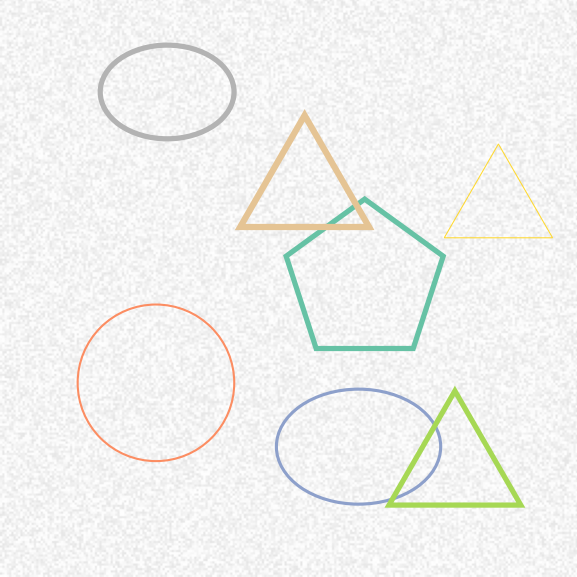[{"shape": "pentagon", "thickness": 2.5, "radius": 0.71, "center": [0.631, 0.511]}, {"shape": "circle", "thickness": 1, "radius": 0.68, "center": [0.27, 0.336]}, {"shape": "oval", "thickness": 1.5, "radius": 0.71, "center": [0.621, 0.226]}, {"shape": "triangle", "thickness": 2.5, "radius": 0.66, "center": [0.788, 0.19]}, {"shape": "triangle", "thickness": 0.5, "radius": 0.54, "center": [0.863, 0.642]}, {"shape": "triangle", "thickness": 3, "radius": 0.64, "center": [0.527, 0.671]}, {"shape": "oval", "thickness": 2.5, "radius": 0.58, "center": [0.289, 0.84]}]